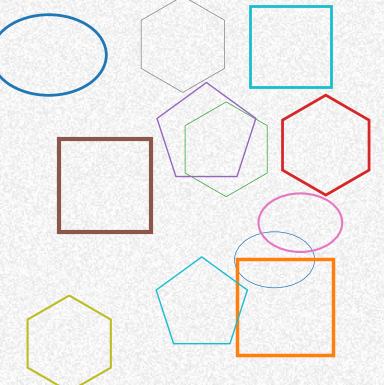[{"shape": "oval", "thickness": 0.5, "radius": 0.52, "center": [0.713, 0.325]}, {"shape": "oval", "thickness": 2, "radius": 0.75, "center": [0.127, 0.857]}, {"shape": "square", "thickness": 2.5, "radius": 0.62, "center": [0.741, 0.202]}, {"shape": "hexagon", "thickness": 0.5, "radius": 0.62, "center": [0.587, 0.612]}, {"shape": "hexagon", "thickness": 2, "radius": 0.65, "center": [0.846, 0.623]}, {"shape": "pentagon", "thickness": 1, "radius": 0.67, "center": [0.536, 0.651]}, {"shape": "square", "thickness": 3, "radius": 0.6, "center": [0.273, 0.518]}, {"shape": "oval", "thickness": 1.5, "radius": 0.54, "center": [0.78, 0.422]}, {"shape": "hexagon", "thickness": 0.5, "radius": 0.63, "center": [0.475, 0.885]}, {"shape": "hexagon", "thickness": 1.5, "radius": 0.62, "center": [0.18, 0.108]}, {"shape": "pentagon", "thickness": 1, "radius": 0.62, "center": [0.524, 0.208]}, {"shape": "square", "thickness": 2, "radius": 0.52, "center": [0.755, 0.879]}]